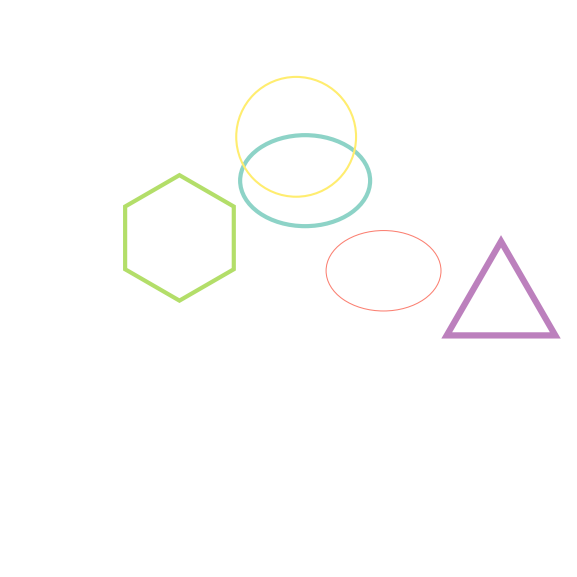[{"shape": "oval", "thickness": 2, "radius": 0.56, "center": [0.528, 0.686]}, {"shape": "oval", "thickness": 0.5, "radius": 0.5, "center": [0.664, 0.53]}, {"shape": "hexagon", "thickness": 2, "radius": 0.54, "center": [0.311, 0.587]}, {"shape": "triangle", "thickness": 3, "radius": 0.54, "center": [0.868, 0.473]}, {"shape": "circle", "thickness": 1, "radius": 0.52, "center": [0.513, 0.762]}]